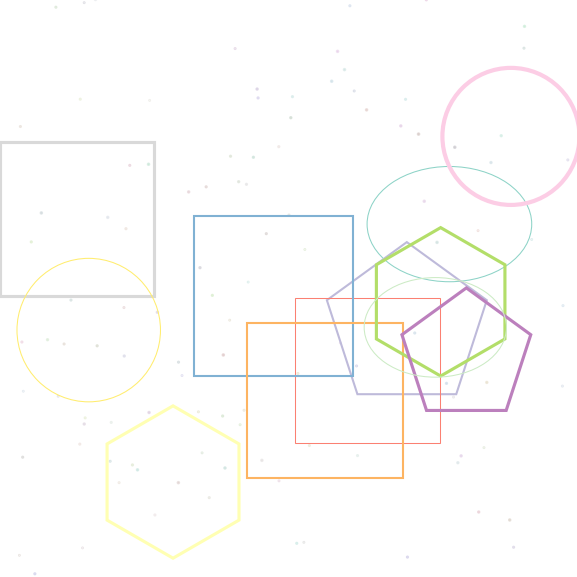[{"shape": "oval", "thickness": 0.5, "radius": 0.71, "center": [0.778, 0.611]}, {"shape": "hexagon", "thickness": 1.5, "radius": 0.66, "center": [0.3, 0.164]}, {"shape": "pentagon", "thickness": 1, "radius": 0.73, "center": [0.704, 0.434]}, {"shape": "square", "thickness": 0.5, "radius": 0.63, "center": [0.636, 0.358]}, {"shape": "square", "thickness": 1, "radius": 0.69, "center": [0.474, 0.486]}, {"shape": "square", "thickness": 1, "radius": 0.67, "center": [0.563, 0.306]}, {"shape": "hexagon", "thickness": 1.5, "radius": 0.64, "center": [0.763, 0.476]}, {"shape": "circle", "thickness": 2, "radius": 0.59, "center": [0.885, 0.763]}, {"shape": "square", "thickness": 1.5, "radius": 0.67, "center": [0.133, 0.62]}, {"shape": "pentagon", "thickness": 1.5, "radius": 0.59, "center": [0.808, 0.383]}, {"shape": "oval", "thickness": 0.5, "radius": 0.62, "center": [0.754, 0.432]}, {"shape": "circle", "thickness": 0.5, "radius": 0.62, "center": [0.154, 0.428]}]